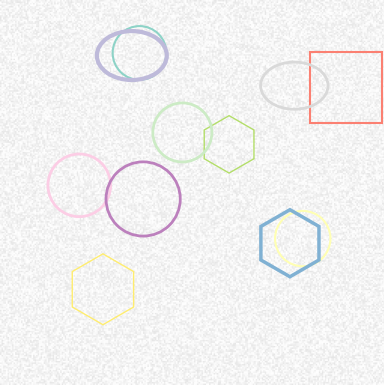[{"shape": "circle", "thickness": 1.5, "radius": 0.35, "center": [0.362, 0.862]}, {"shape": "circle", "thickness": 1.5, "radius": 0.36, "center": [0.786, 0.38]}, {"shape": "oval", "thickness": 3, "radius": 0.45, "center": [0.342, 0.856]}, {"shape": "square", "thickness": 1.5, "radius": 0.47, "center": [0.898, 0.772]}, {"shape": "hexagon", "thickness": 2.5, "radius": 0.44, "center": [0.753, 0.368]}, {"shape": "hexagon", "thickness": 1, "radius": 0.37, "center": [0.595, 0.625]}, {"shape": "circle", "thickness": 2, "radius": 0.41, "center": [0.206, 0.519]}, {"shape": "oval", "thickness": 2, "radius": 0.44, "center": [0.764, 0.777]}, {"shape": "circle", "thickness": 2, "radius": 0.48, "center": [0.372, 0.483]}, {"shape": "circle", "thickness": 2, "radius": 0.38, "center": [0.474, 0.656]}, {"shape": "hexagon", "thickness": 1, "radius": 0.46, "center": [0.267, 0.249]}]